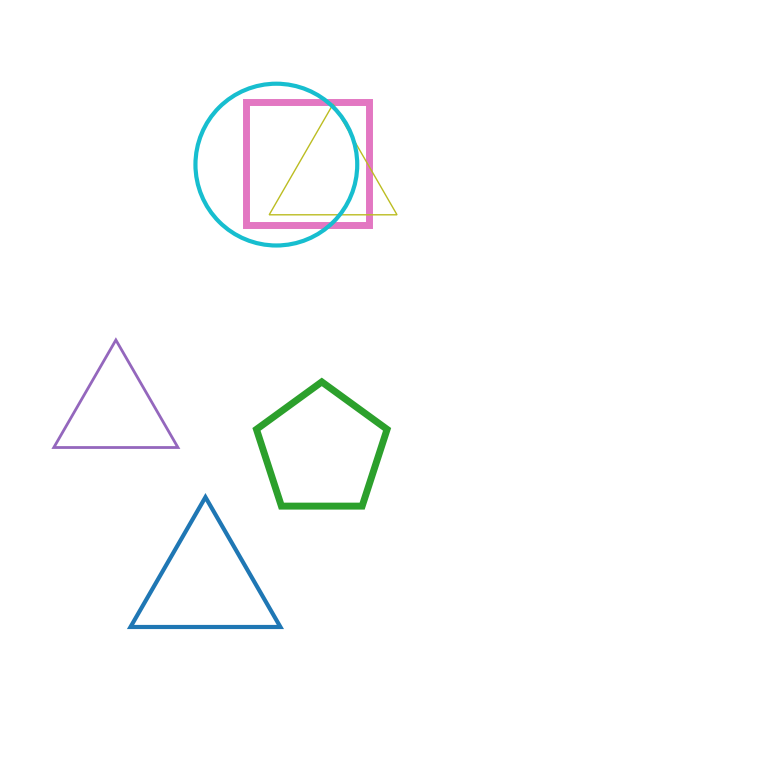[{"shape": "triangle", "thickness": 1.5, "radius": 0.56, "center": [0.267, 0.242]}, {"shape": "pentagon", "thickness": 2.5, "radius": 0.45, "center": [0.418, 0.415]}, {"shape": "triangle", "thickness": 1, "radius": 0.47, "center": [0.15, 0.465]}, {"shape": "square", "thickness": 2.5, "radius": 0.4, "center": [0.399, 0.787]}, {"shape": "triangle", "thickness": 0.5, "radius": 0.48, "center": [0.433, 0.769]}, {"shape": "circle", "thickness": 1.5, "radius": 0.53, "center": [0.359, 0.786]}]